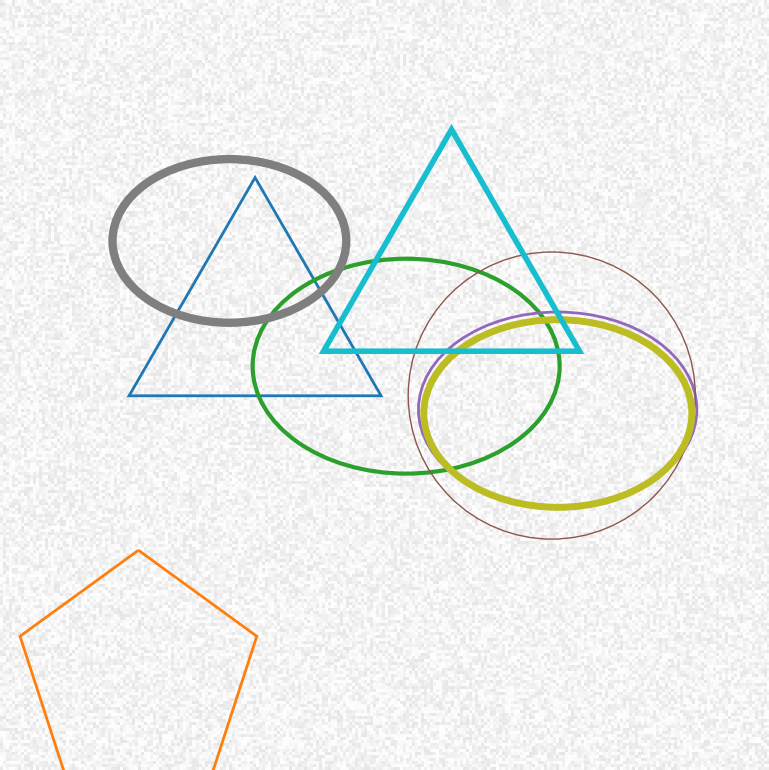[{"shape": "triangle", "thickness": 1, "radius": 0.94, "center": [0.331, 0.58]}, {"shape": "pentagon", "thickness": 1, "radius": 0.81, "center": [0.18, 0.124]}, {"shape": "oval", "thickness": 1.5, "radius": 1.0, "center": [0.527, 0.524]}, {"shape": "oval", "thickness": 1, "radius": 0.9, "center": [0.724, 0.468]}, {"shape": "circle", "thickness": 0.5, "radius": 0.93, "center": [0.717, 0.486]}, {"shape": "oval", "thickness": 3, "radius": 0.76, "center": [0.298, 0.687]}, {"shape": "oval", "thickness": 2.5, "radius": 0.87, "center": [0.724, 0.463]}, {"shape": "triangle", "thickness": 2, "radius": 0.96, "center": [0.586, 0.64]}]